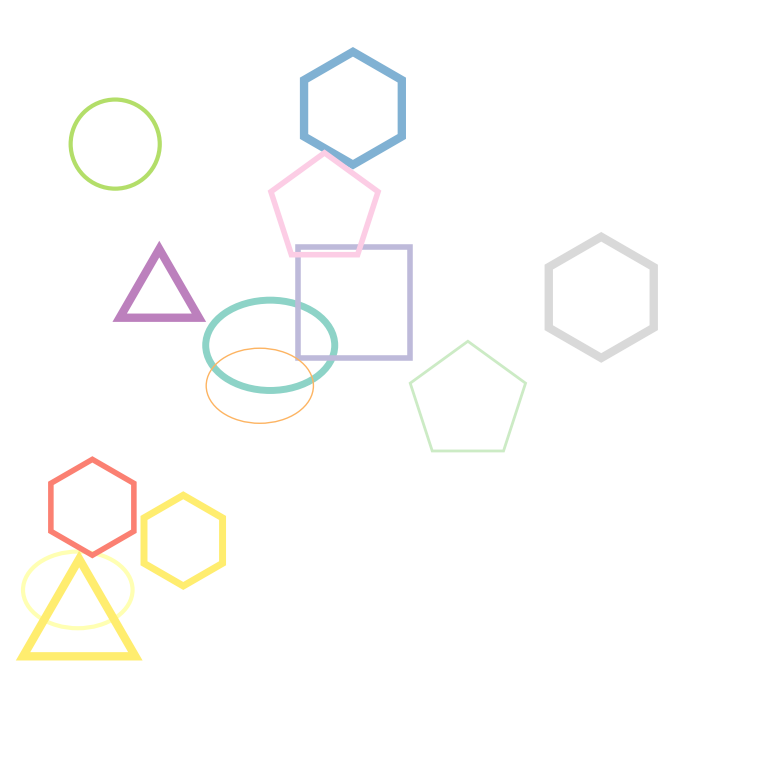[{"shape": "oval", "thickness": 2.5, "radius": 0.42, "center": [0.351, 0.552]}, {"shape": "oval", "thickness": 1.5, "radius": 0.36, "center": [0.101, 0.234]}, {"shape": "square", "thickness": 2, "radius": 0.36, "center": [0.46, 0.607]}, {"shape": "hexagon", "thickness": 2, "radius": 0.31, "center": [0.12, 0.341]}, {"shape": "hexagon", "thickness": 3, "radius": 0.37, "center": [0.458, 0.859]}, {"shape": "oval", "thickness": 0.5, "radius": 0.35, "center": [0.337, 0.499]}, {"shape": "circle", "thickness": 1.5, "radius": 0.29, "center": [0.15, 0.813]}, {"shape": "pentagon", "thickness": 2, "radius": 0.37, "center": [0.421, 0.728]}, {"shape": "hexagon", "thickness": 3, "radius": 0.39, "center": [0.781, 0.614]}, {"shape": "triangle", "thickness": 3, "radius": 0.3, "center": [0.207, 0.617]}, {"shape": "pentagon", "thickness": 1, "radius": 0.39, "center": [0.608, 0.478]}, {"shape": "hexagon", "thickness": 2.5, "radius": 0.29, "center": [0.238, 0.298]}, {"shape": "triangle", "thickness": 3, "radius": 0.42, "center": [0.103, 0.19]}]